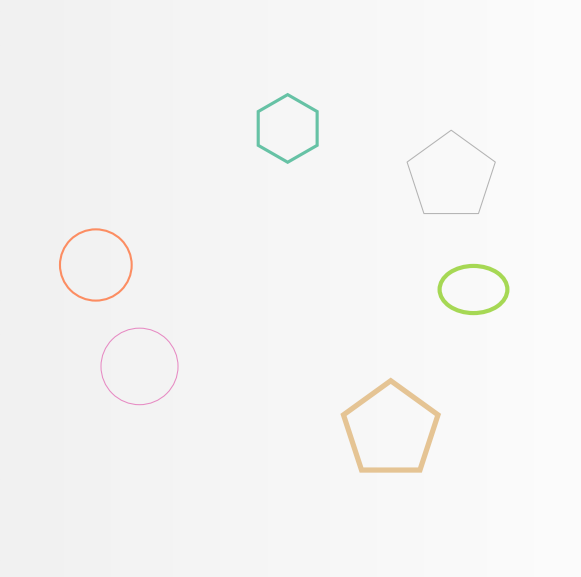[{"shape": "hexagon", "thickness": 1.5, "radius": 0.29, "center": [0.495, 0.777]}, {"shape": "circle", "thickness": 1, "radius": 0.31, "center": [0.165, 0.54]}, {"shape": "circle", "thickness": 0.5, "radius": 0.33, "center": [0.24, 0.365]}, {"shape": "oval", "thickness": 2, "radius": 0.29, "center": [0.815, 0.498]}, {"shape": "pentagon", "thickness": 2.5, "radius": 0.43, "center": [0.672, 0.254]}, {"shape": "pentagon", "thickness": 0.5, "radius": 0.4, "center": [0.776, 0.694]}]